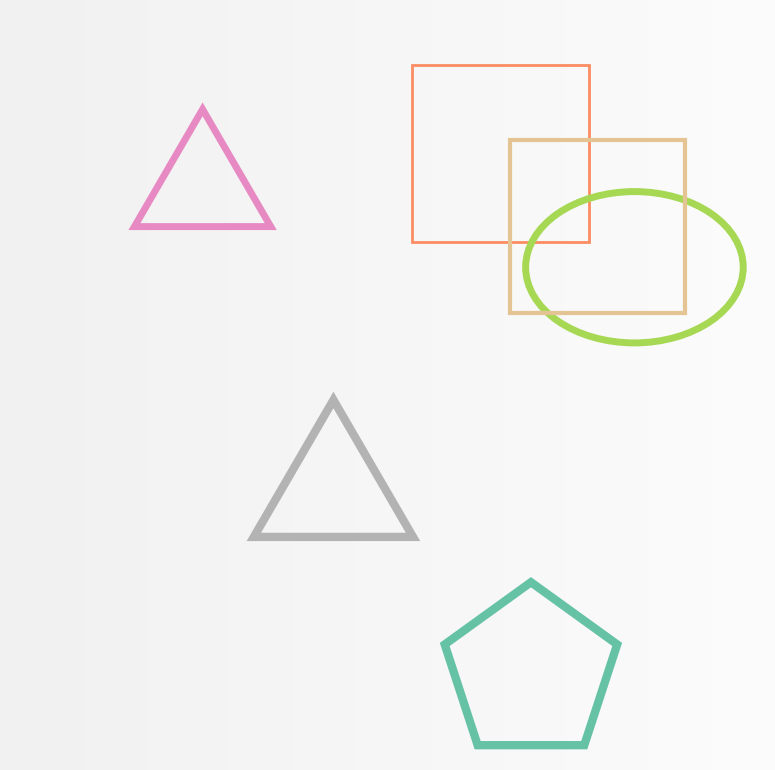[{"shape": "pentagon", "thickness": 3, "radius": 0.58, "center": [0.685, 0.127]}, {"shape": "square", "thickness": 1, "radius": 0.57, "center": [0.646, 0.801]}, {"shape": "triangle", "thickness": 2.5, "radius": 0.51, "center": [0.261, 0.756]}, {"shape": "oval", "thickness": 2.5, "radius": 0.7, "center": [0.819, 0.653]}, {"shape": "square", "thickness": 1.5, "radius": 0.56, "center": [0.771, 0.706]}, {"shape": "triangle", "thickness": 3, "radius": 0.59, "center": [0.43, 0.362]}]